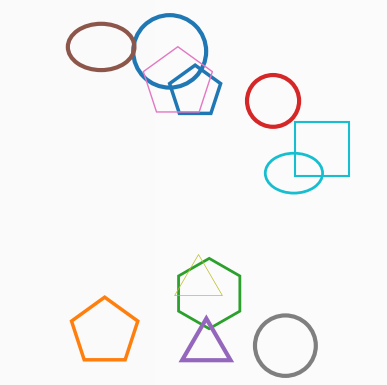[{"shape": "pentagon", "thickness": 2.5, "radius": 0.35, "center": [0.504, 0.762]}, {"shape": "circle", "thickness": 3, "radius": 0.47, "center": [0.438, 0.867]}, {"shape": "pentagon", "thickness": 2.5, "radius": 0.45, "center": [0.27, 0.138]}, {"shape": "hexagon", "thickness": 2, "radius": 0.46, "center": [0.54, 0.237]}, {"shape": "circle", "thickness": 3, "radius": 0.34, "center": [0.705, 0.738]}, {"shape": "triangle", "thickness": 3, "radius": 0.36, "center": [0.532, 0.1]}, {"shape": "oval", "thickness": 3, "radius": 0.43, "center": [0.261, 0.878]}, {"shape": "pentagon", "thickness": 1, "radius": 0.47, "center": [0.459, 0.785]}, {"shape": "circle", "thickness": 3, "radius": 0.39, "center": [0.736, 0.102]}, {"shape": "triangle", "thickness": 0.5, "radius": 0.36, "center": [0.512, 0.268]}, {"shape": "square", "thickness": 1.5, "radius": 0.35, "center": [0.831, 0.613]}, {"shape": "oval", "thickness": 2, "radius": 0.37, "center": [0.759, 0.55]}]